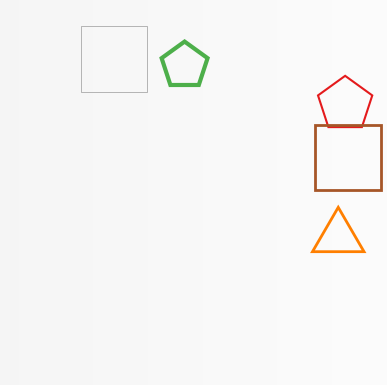[{"shape": "pentagon", "thickness": 1.5, "radius": 0.37, "center": [0.891, 0.729]}, {"shape": "pentagon", "thickness": 3, "radius": 0.31, "center": [0.476, 0.83]}, {"shape": "triangle", "thickness": 2, "radius": 0.38, "center": [0.873, 0.385]}, {"shape": "square", "thickness": 2, "radius": 0.42, "center": [0.897, 0.59]}, {"shape": "square", "thickness": 0.5, "radius": 0.42, "center": [0.295, 0.847]}]